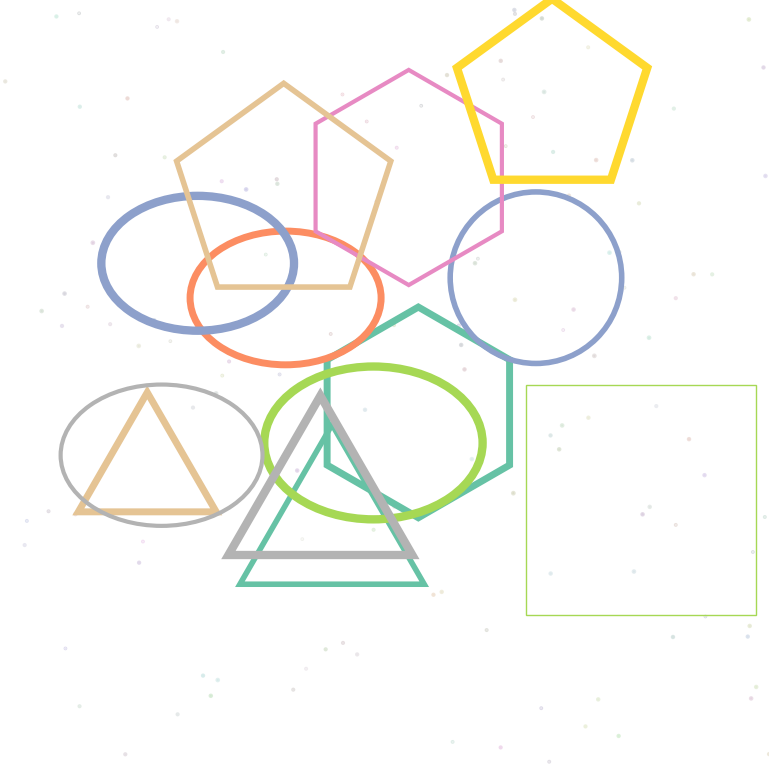[{"shape": "hexagon", "thickness": 2.5, "radius": 0.68, "center": [0.543, 0.464]}, {"shape": "triangle", "thickness": 2, "radius": 0.69, "center": [0.431, 0.31]}, {"shape": "oval", "thickness": 2.5, "radius": 0.62, "center": [0.371, 0.613]}, {"shape": "circle", "thickness": 2, "radius": 0.56, "center": [0.696, 0.639]}, {"shape": "oval", "thickness": 3, "radius": 0.63, "center": [0.257, 0.658]}, {"shape": "hexagon", "thickness": 1.5, "radius": 0.7, "center": [0.531, 0.769]}, {"shape": "square", "thickness": 0.5, "radius": 0.75, "center": [0.832, 0.351]}, {"shape": "oval", "thickness": 3, "radius": 0.71, "center": [0.485, 0.425]}, {"shape": "pentagon", "thickness": 3, "radius": 0.65, "center": [0.717, 0.872]}, {"shape": "pentagon", "thickness": 2, "radius": 0.73, "center": [0.368, 0.746]}, {"shape": "triangle", "thickness": 2.5, "radius": 0.52, "center": [0.191, 0.387]}, {"shape": "oval", "thickness": 1.5, "radius": 0.66, "center": [0.21, 0.409]}, {"shape": "triangle", "thickness": 3, "radius": 0.69, "center": [0.416, 0.348]}]